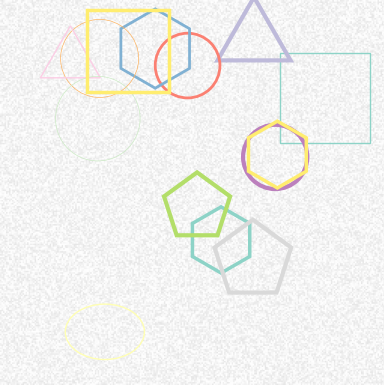[{"shape": "square", "thickness": 1, "radius": 0.58, "center": [0.845, 0.746]}, {"shape": "hexagon", "thickness": 2.5, "radius": 0.43, "center": [0.574, 0.377]}, {"shape": "oval", "thickness": 1, "radius": 0.51, "center": [0.272, 0.138]}, {"shape": "triangle", "thickness": 3, "radius": 0.55, "center": [0.66, 0.898]}, {"shape": "circle", "thickness": 2, "radius": 0.42, "center": [0.487, 0.83]}, {"shape": "hexagon", "thickness": 2, "radius": 0.51, "center": [0.403, 0.874]}, {"shape": "circle", "thickness": 0.5, "radius": 0.51, "center": [0.259, 0.848]}, {"shape": "pentagon", "thickness": 3, "radius": 0.45, "center": [0.512, 0.462]}, {"shape": "triangle", "thickness": 1, "radius": 0.45, "center": [0.183, 0.843]}, {"shape": "pentagon", "thickness": 3, "radius": 0.52, "center": [0.657, 0.325]}, {"shape": "circle", "thickness": 3, "radius": 0.42, "center": [0.715, 0.592]}, {"shape": "circle", "thickness": 0.5, "radius": 0.55, "center": [0.254, 0.692]}, {"shape": "square", "thickness": 2.5, "radius": 0.53, "center": [0.331, 0.867]}, {"shape": "hexagon", "thickness": 2.5, "radius": 0.43, "center": [0.72, 0.599]}]